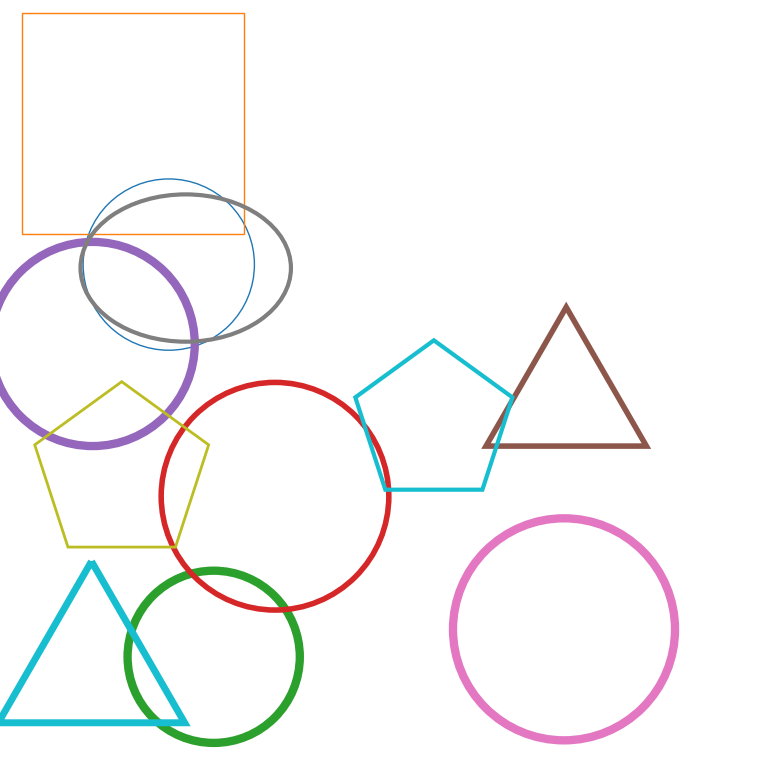[{"shape": "circle", "thickness": 0.5, "radius": 0.56, "center": [0.219, 0.656]}, {"shape": "square", "thickness": 0.5, "radius": 0.72, "center": [0.173, 0.84]}, {"shape": "circle", "thickness": 3, "radius": 0.56, "center": [0.278, 0.147]}, {"shape": "circle", "thickness": 2, "radius": 0.74, "center": [0.357, 0.356]}, {"shape": "circle", "thickness": 3, "radius": 0.66, "center": [0.12, 0.553]}, {"shape": "triangle", "thickness": 2, "radius": 0.6, "center": [0.735, 0.481]}, {"shape": "circle", "thickness": 3, "radius": 0.72, "center": [0.732, 0.183]}, {"shape": "oval", "thickness": 1.5, "radius": 0.68, "center": [0.241, 0.652]}, {"shape": "pentagon", "thickness": 1, "radius": 0.59, "center": [0.158, 0.386]}, {"shape": "triangle", "thickness": 2.5, "radius": 0.7, "center": [0.119, 0.131]}, {"shape": "pentagon", "thickness": 1.5, "radius": 0.54, "center": [0.563, 0.451]}]